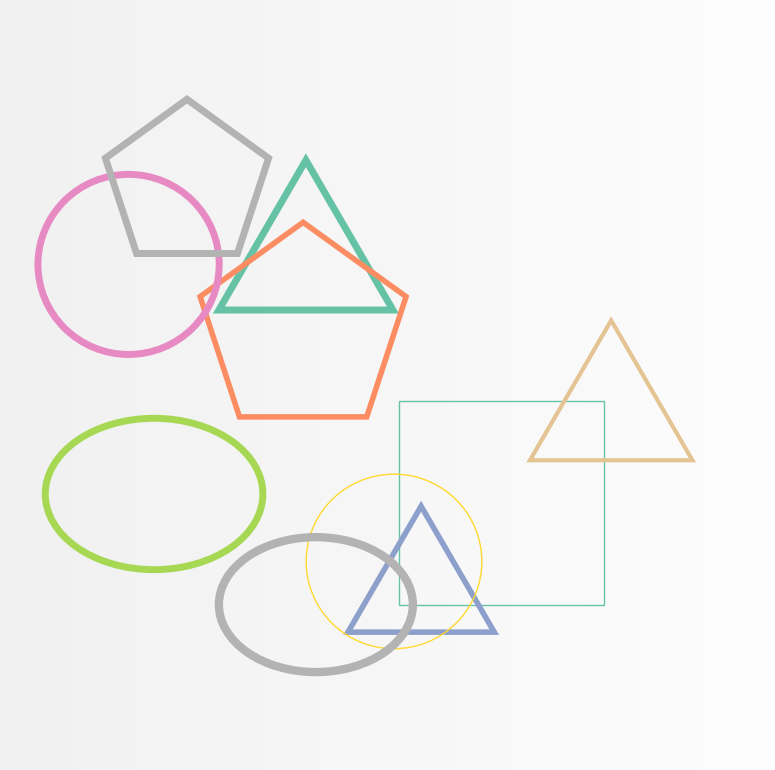[{"shape": "triangle", "thickness": 2.5, "radius": 0.65, "center": [0.395, 0.662]}, {"shape": "square", "thickness": 0.5, "radius": 0.66, "center": [0.647, 0.346]}, {"shape": "pentagon", "thickness": 2, "radius": 0.7, "center": [0.391, 0.572]}, {"shape": "triangle", "thickness": 2, "radius": 0.54, "center": [0.543, 0.234]}, {"shape": "circle", "thickness": 2.5, "radius": 0.58, "center": [0.166, 0.657]}, {"shape": "oval", "thickness": 2.5, "radius": 0.7, "center": [0.199, 0.358]}, {"shape": "circle", "thickness": 0.5, "radius": 0.57, "center": [0.508, 0.271]}, {"shape": "triangle", "thickness": 1.5, "radius": 0.61, "center": [0.789, 0.463]}, {"shape": "oval", "thickness": 3, "radius": 0.63, "center": [0.408, 0.215]}, {"shape": "pentagon", "thickness": 2.5, "radius": 0.55, "center": [0.241, 0.76]}]